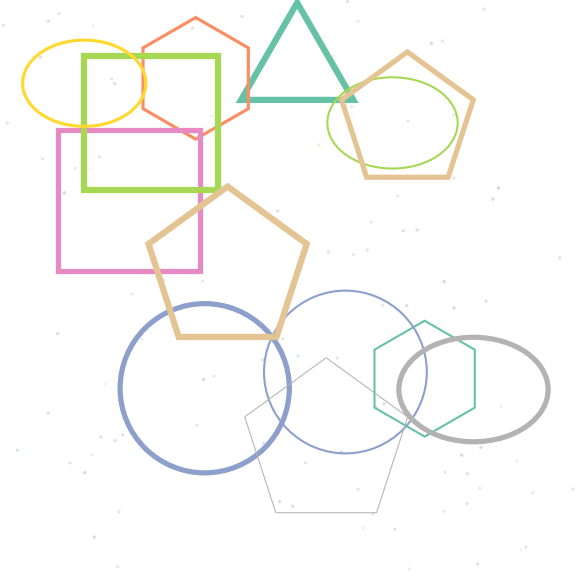[{"shape": "hexagon", "thickness": 1, "radius": 0.5, "center": [0.735, 0.343]}, {"shape": "triangle", "thickness": 3, "radius": 0.56, "center": [0.515, 0.882]}, {"shape": "hexagon", "thickness": 1.5, "radius": 0.53, "center": [0.339, 0.864]}, {"shape": "circle", "thickness": 1, "radius": 0.7, "center": [0.598, 0.355]}, {"shape": "circle", "thickness": 2.5, "radius": 0.73, "center": [0.354, 0.327]}, {"shape": "square", "thickness": 2.5, "radius": 0.61, "center": [0.223, 0.653]}, {"shape": "square", "thickness": 3, "radius": 0.58, "center": [0.261, 0.787]}, {"shape": "oval", "thickness": 1, "radius": 0.56, "center": [0.68, 0.786]}, {"shape": "oval", "thickness": 1.5, "radius": 0.53, "center": [0.146, 0.855]}, {"shape": "pentagon", "thickness": 2.5, "radius": 0.6, "center": [0.705, 0.789]}, {"shape": "pentagon", "thickness": 3, "radius": 0.72, "center": [0.394, 0.532]}, {"shape": "pentagon", "thickness": 0.5, "radius": 0.74, "center": [0.565, 0.231]}, {"shape": "oval", "thickness": 2.5, "radius": 0.65, "center": [0.82, 0.325]}]